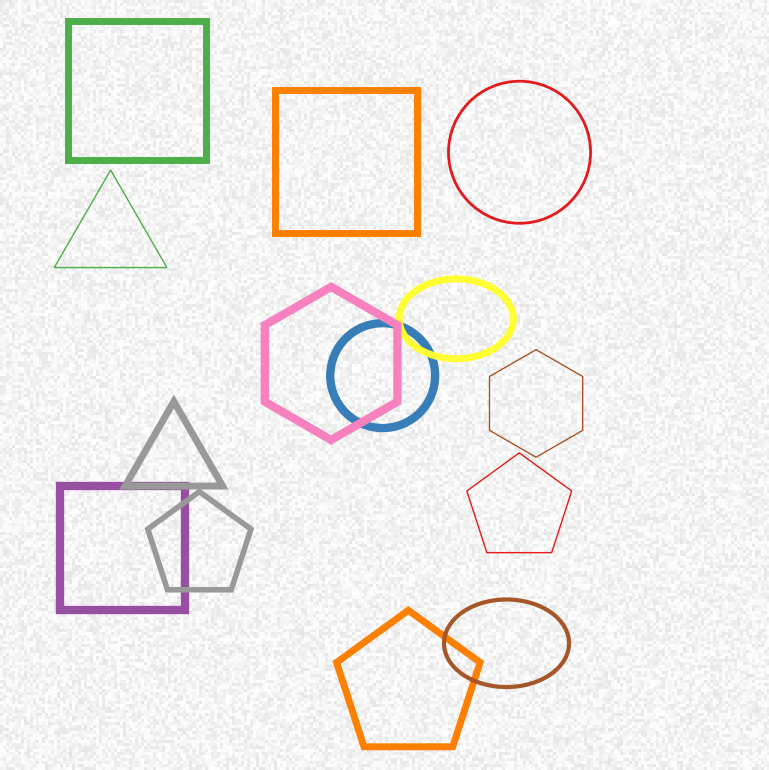[{"shape": "circle", "thickness": 1, "radius": 0.46, "center": [0.675, 0.802]}, {"shape": "pentagon", "thickness": 0.5, "radius": 0.36, "center": [0.674, 0.34]}, {"shape": "circle", "thickness": 3, "radius": 0.34, "center": [0.497, 0.512]}, {"shape": "square", "thickness": 2.5, "radius": 0.45, "center": [0.177, 0.883]}, {"shape": "triangle", "thickness": 0.5, "radius": 0.42, "center": [0.144, 0.695]}, {"shape": "square", "thickness": 3, "radius": 0.4, "center": [0.159, 0.288]}, {"shape": "pentagon", "thickness": 2.5, "radius": 0.49, "center": [0.53, 0.109]}, {"shape": "square", "thickness": 2.5, "radius": 0.46, "center": [0.449, 0.79]}, {"shape": "oval", "thickness": 2.5, "radius": 0.37, "center": [0.593, 0.586]}, {"shape": "oval", "thickness": 1.5, "radius": 0.41, "center": [0.658, 0.165]}, {"shape": "hexagon", "thickness": 0.5, "radius": 0.35, "center": [0.696, 0.476]}, {"shape": "hexagon", "thickness": 3, "radius": 0.5, "center": [0.43, 0.528]}, {"shape": "pentagon", "thickness": 2, "radius": 0.35, "center": [0.259, 0.291]}, {"shape": "triangle", "thickness": 2.5, "radius": 0.37, "center": [0.226, 0.405]}]